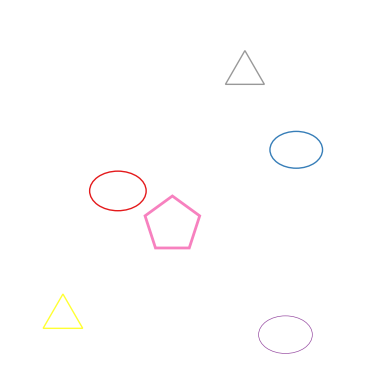[{"shape": "oval", "thickness": 1, "radius": 0.37, "center": [0.306, 0.504]}, {"shape": "oval", "thickness": 1, "radius": 0.34, "center": [0.769, 0.611]}, {"shape": "oval", "thickness": 0.5, "radius": 0.35, "center": [0.741, 0.131]}, {"shape": "triangle", "thickness": 1, "radius": 0.3, "center": [0.163, 0.177]}, {"shape": "pentagon", "thickness": 2, "radius": 0.37, "center": [0.448, 0.416]}, {"shape": "triangle", "thickness": 1, "radius": 0.29, "center": [0.636, 0.81]}]